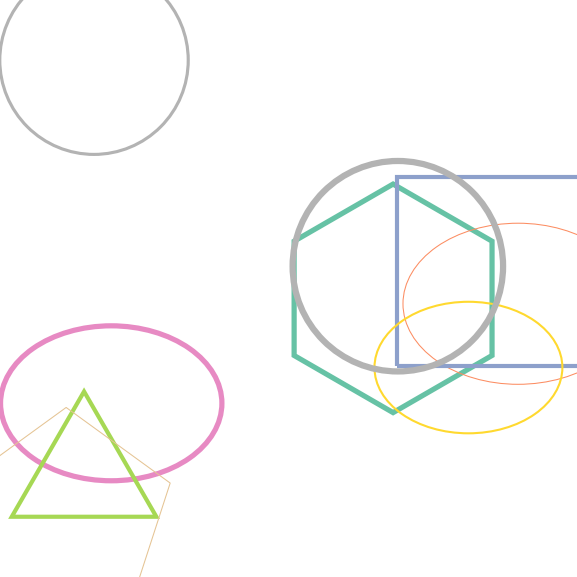[{"shape": "hexagon", "thickness": 2.5, "radius": 0.99, "center": [0.681, 0.483]}, {"shape": "oval", "thickness": 0.5, "radius": 1.0, "center": [0.897, 0.473]}, {"shape": "square", "thickness": 2, "radius": 0.82, "center": [0.852, 0.528]}, {"shape": "oval", "thickness": 2.5, "radius": 0.96, "center": [0.193, 0.301]}, {"shape": "triangle", "thickness": 2, "radius": 0.72, "center": [0.146, 0.177]}, {"shape": "oval", "thickness": 1, "radius": 0.81, "center": [0.811, 0.363]}, {"shape": "pentagon", "thickness": 0.5, "radius": 0.95, "center": [0.115, 0.104]}, {"shape": "circle", "thickness": 3, "radius": 0.91, "center": [0.689, 0.538]}, {"shape": "circle", "thickness": 1.5, "radius": 0.82, "center": [0.163, 0.895]}]